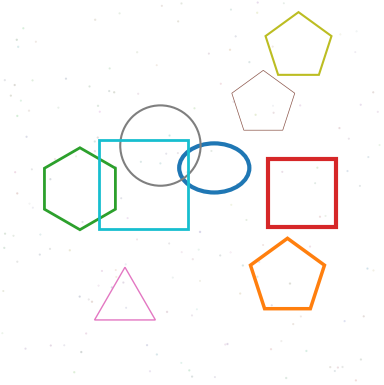[{"shape": "oval", "thickness": 3, "radius": 0.46, "center": [0.557, 0.564]}, {"shape": "pentagon", "thickness": 2.5, "radius": 0.51, "center": [0.747, 0.28]}, {"shape": "hexagon", "thickness": 2, "radius": 0.53, "center": [0.208, 0.51]}, {"shape": "square", "thickness": 3, "radius": 0.44, "center": [0.784, 0.499]}, {"shape": "pentagon", "thickness": 0.5, "radius": 0.43, "center": [0.684, 0.731]}, {"shape": "triangle", "thickness": 1, "radius": 0.46, "center": [0.325, 0.215]}, {"shape": "circle", "thickness": 1.5, "radius": 0.52, "center": [0.417, 0.622]}, {"shape": "pentagon", "thickness": 1.5, "radius": 0.45, "center": [0.775, 0.878]}, {"shape": "square", "thickness": 2, "radius": 0.58, "center": [0.372, 0.522]}]